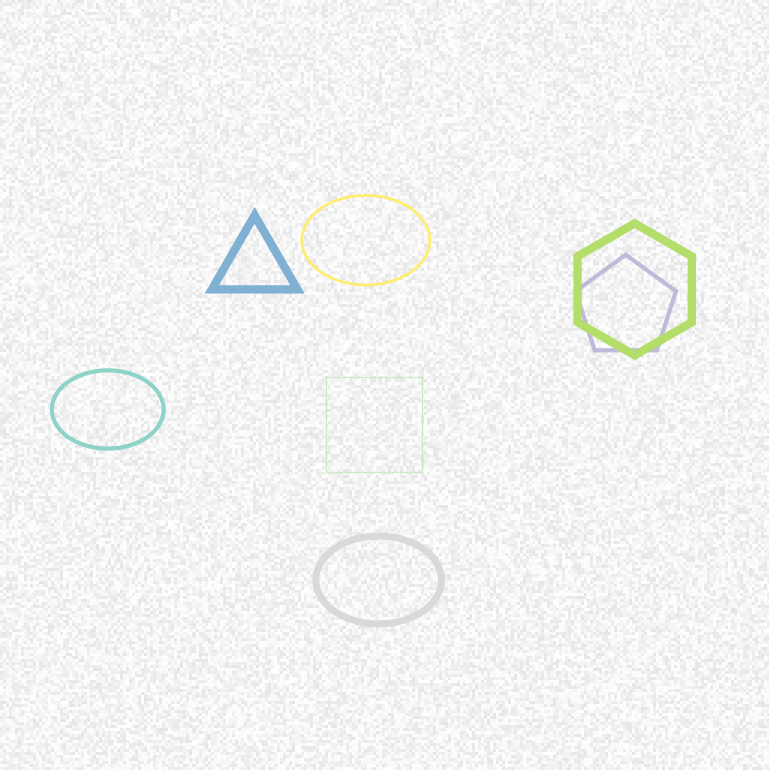[{"shape": "oval", "thickness": 1.5, "radius": 0.36, "center": [0.14, 0.468]}, {"shape": "pentagon", "thickness": 1.5, "radius": 0.34, "center": [0.813, 0.601]}, {"shape": "triangle", "thickness": 3, "radius": 0.32, "center": [0.331, 0.656]}, {"shape": "hexagon", "thickness": 3, "radius": 0.43, "center": [0.824, 0.624]}, {"shape": "oval", "thickness": 2.5, "radius": 0.41, "center": [0.492, 0.247]}, {"shape": "square", "thickness": 0.5, "radius": 0.31, "center": [0.486, 0.449]}, {"shape": "oval", "thickness": 1, "radius": 0.42, "center": [0.475, 0.688]}]